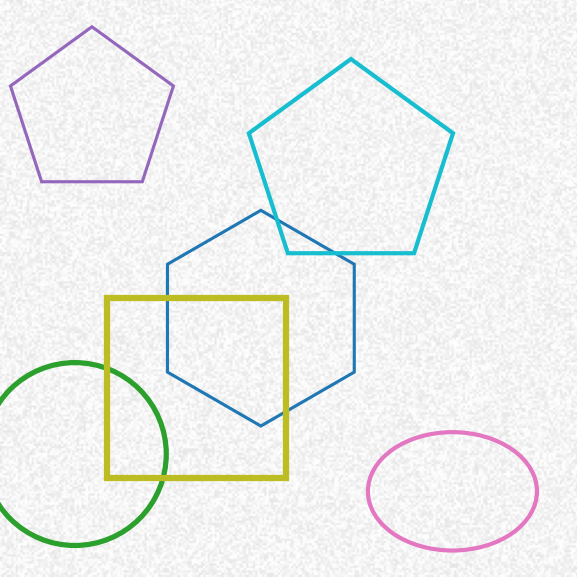[{"shape": "hexagon", "thickness": 1.5, "radius": 0.93, "center": [0.452, 0.448]}, {"shape": "circle", "thickness": 2.5, "radius": 0.79, "center": [0.13, 0.213]}, {"shape": "pentagon", "thickness": 1.5, "radius": 0.74, "center": [0.159, 0.804]}, {"shape": "oval", "thickness": 2, "radius": 0.73, "center": [0.783, 0.148]}, {"shape": "square", "thickness": 3, "radius": 0.78, "center": [0.34, 0.327]}, {"shape": "pentagon", "thickness": 2, "radius": 0.93, "center": [0.608, 0.711]}]